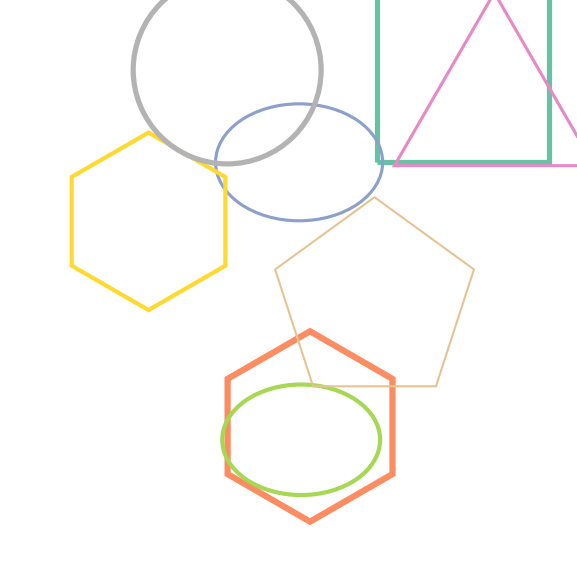[{"shape": "square", "thickness": 2.5, "radius": 0.74, "center": [0.802, 0.868]}, {"shape": "hexagon", "thickness": 3, "radius": 0.82, "center": [0.537, 0.261]}, {"shape": "oval", "thickness": 1.5, "radius": 0.72, "center": [0.518, 0.718]}, {"shape": "triangle", "thickness": 1.5, "radius": 1.0, "center": [0.856, 0.812]}, {"shape": "oval", "thickness": 2, "radius": 0.68, "center": [0.522, 0.238]}, {"shape": "hexagon", "thickness": 2, "radius": 0.77, "center": [0.257, 0.616]}, {"shape": "pentagon", "thickness": 1, "radius": 0.9, "center": [0.649, 0.477]}, {"shape": "circle", "thickness": 2.5, "radius": 0.81, "center": [0.393, 0.878]}]